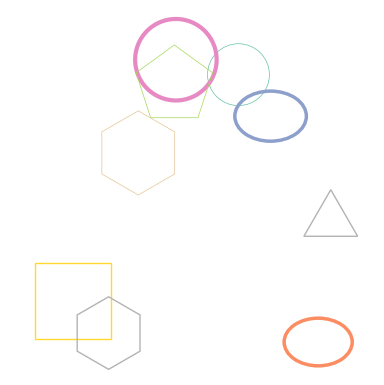[{"shape": "circle", "thickness": 0.5, "radius": 0.4, "center": [0.619, 0.806]}, {"shape": "oval", "thickness": 2.5, "radius": 0.44, "center": [0.826, 0.112]}, {"shape": "oval", "thickness": 2.5, "radius": 0.46, "center": [0.703, 0.698]}, {"shape": "circle", "thickness": 3, "radius": 0.53, "center": [0.457, 0.845]}, {"shape": "pentagon", "thickness": 0.5, "radius": 0.52, "center": [0.453, 0.779]}, {"shape": "square", "thickness": 1, "radius": 0.49, "center": [0.189, 0.218]}, {"shape": "hexagon", "thickness": 0.5, "radius": 0.55, "center": [0.359, 0.603]}, {"shape": "triangle", "thickness": 1, "radius": 0.4, "center": [0.859, 0.427]}, {"shape": "hexagon", "thickness": 1, "radius": 0.47, "center": [0.282, 0.135]}]